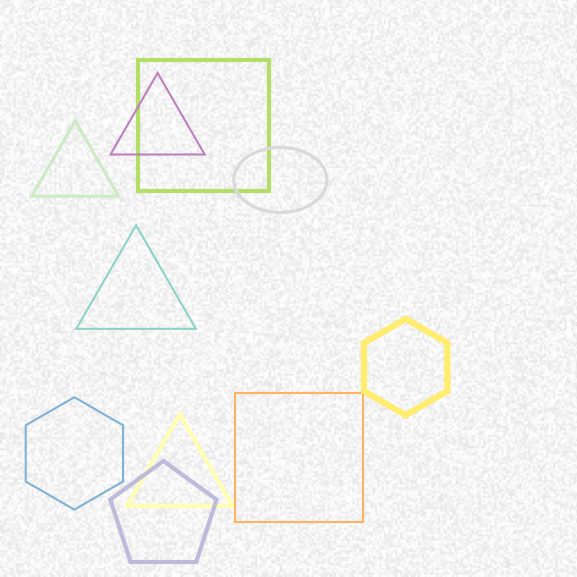[{"shape": "triangle", "thickness": 1, "radius": 0.6, "center": [0.236, 0.489]}, {"shape": "triangle", "thickness": 2, "radius": 0.53, "center": [0.311, 0.176]}, {"shape": "pentagon", "thickness": 2, "radius": 0.48, "center": [0.283, 0.104]}, {"shape": "hexagon", "thickness": 1, "radius": 0.49, "center": [0.129, 0.214]}, {"shape": "square", "thickness": 1, "radius": 0.55, "center": [0.517, 0.207]}, {"shape": "square", "thickness": 2, "radius": 0.57, "center": [0.352, 0.782]}, {"shape": "oval", "thickness": 1.5, "radius": 0.4, "center": [0.485, 0.688]}, {"shape": "triangle", "thickness": 1, "radius": 0.47, "center": [0.273, 0.779]}, {"shape": "triangle", "thickness": 1.5, "radius": 0.43, "center": [0.13, 0.703]}, {"shape": "hexagon", "thickness": 3, "radius": 0.42, "center": [0.702, 0.364]}]